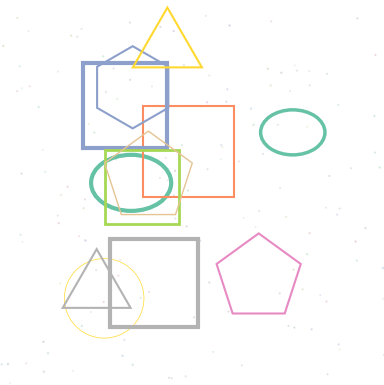[{"shape": "oval", "thickness": 2.5, "radius": 0.42, "center": [0.76, 0.656]}, {"shape": "oval", "thickness": 3, "radius": 0.52, "center": [0.341, 0.525]}, {"shape": "square", "thickness": 1.5, "radius": 0.59, "center": [0.489, 0.606]}, {"shape": "hexagon", "thickness": 1.5, "radius": 0.53, "center": [0.345, 0.773]}, {"shape": "square", "thickness": 3, "radius": 0.55, "center": [0.325, 0.726]}, {"shape": "pentagon", "thickness": 1.5, "radius": 0.57, "center": [0.672, 0.279]}, {"shape": "square", "thickness": 2, "radius": 0.48, "center": [0.369, 0.515]}, {"shape": "triangle", "thickness": 1.5, "radius": 0.52, "center": [0.435, 0.877]}, {"shape": "circle", "thickness": 0.5, "radius": 0.52, "center": [0.271, 0.225]}, {"shape": "pentagon", "thickness": 1, "radius": 0.6, "center": [0.385, 0.54]}, {"shape": "triangle", "thickness": 1.5, "radius": 0.51, "center": [0.251, 0.251]}, {"shape": "square", "thickness": 3, "radius": 0.57, "center": [0.401, 0.265]}]